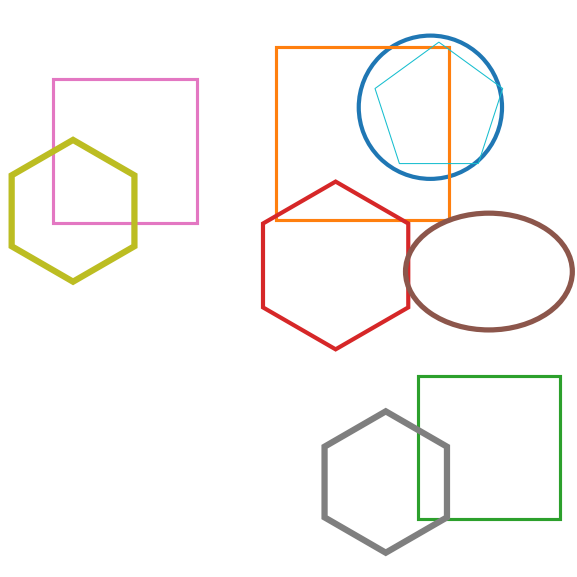[{"shape": "circle", "thickness": 2, "radius": 0.62, "center": [0.745, 0.813]}, {"shape": "square", "thickness": 1.5, "radius": 0.75, "center": [0.628, 0.768]}, {"shape": "square", "thickness": 1.5, "radius": 0.62, "center": [0.847, 0.224]}, {"shape": "hexagon", "thickness": 2, "radius": 0.73, "center": [0.581, 0.539]}, {"shape": "oval", "thickness": 2.5, "radius": 0.72, "center": [0.847, 0.529]}, {"shape": "square", "thickness": 1.5, "radius": 0.62, "center": [0.216, 0.737]}, {"shape": "hexagon", "thickness": 3, "radius": 0.61, "center": [0.668, 0.164]}, {"shape": "hexagon", "thickness": 3, "radius": 0.61, "center": [0.126, 0.634]}, {"shape": "pentagon", "thickness": 0.5, "radius": 0.58, "center": [0.76, 0.81]}]